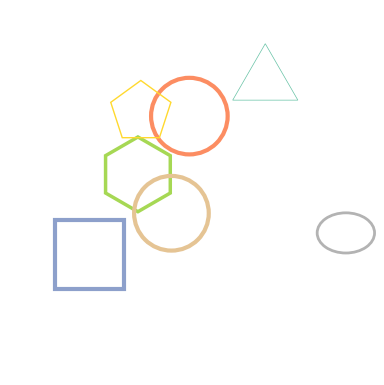[{"shape": "triangle", "thickness": 0.5, "radius": 0.49, "center": [0.689, 0.789]}, {"shape": "circle", "thickness": 3, "radius": 0.5, "center": [0.492, 0.698]}, {"shape": "square", "thickness": 3, "radius": 0.45, "center": [0.233, 0.34]}, {"shape": "hexagon", "thickness": 2.5, "radius": 0.49, "center": [0.358, 0.547]}, {"shape": "pentagon", "thickness": 1, "radius": 0.41, "center": [0.366, 0.709]}, {"shape": "circle", "thickness": 3, "radius": 0.48, "center": [0.445, 0.446]}, {"shape": "oval", "thickness": 2, "radius": 0.37, "center": [0.898, 0.395]}]